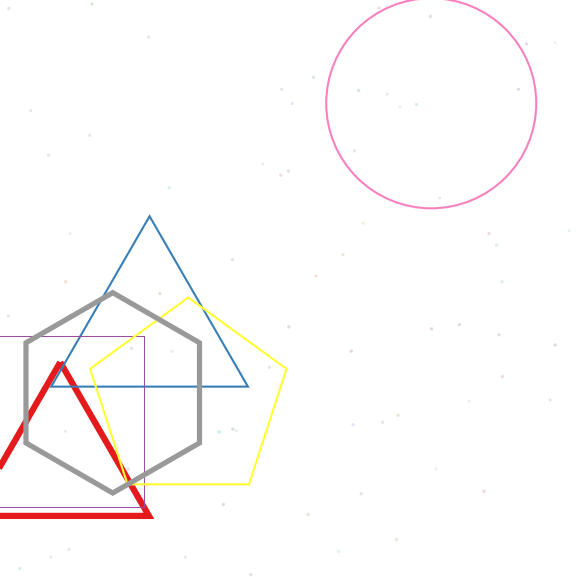[{"shape": "triangle", "thickness": 3, "radius": 0.89, "center": [0.104, 0.194]}, {"shape": "triangle", "thickness": 1, "radius": 0.98, "center": [0.259, 0.428]}, {"shape": "square", "thickness": 0.5, "radius": 0.74, "center": [0.101, 0.269]}, {"shape": "pentagon", "thickness": 1, "radius": 0.89, "center": [0.326, 0.305]}, {"shape": "circle", "thickness": 1, "radius": 0.91, "center": [0.747, 0.82]}, {"shape": "hexagon", "thickness": 2.5, "radius": 0.87, "center": [0.195, 0.319]}]